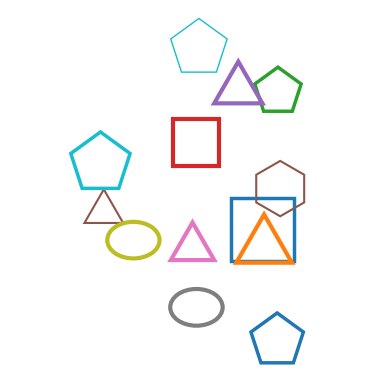[{"shape": "square", "thickness": 2.5, "radius": 0.41, "center": [0.683, 0.403]}, {"shape": "pentagon", "thickness": 2.5, "radius": 0.36, "center": [0.72, 0.116]}, {"shape": "triangle", "thickness": 3, "radius": 0.42, "center": [0.686, 0.359]}, {"shape": "pentagon", "thickness": 2.5, "radius": 0.32, "center": [0.722, 0.762]}, {"shape": "square", "thickness": 3, "radius": 0.3, "center": [0.508, 0.63]}, {"shape": "triangle", "thickness": 3, "radius": 0.36, "center": [0.619, 0.768]}, {"shape": "hexagon", "thickness": 1.5, "radius": 0.36, "center": [0.728, 0.51]}, {"shape": "triangle", "thickness": 1.5, "radius": 0.29, "center": [0.27, 0.45]}, {"shape": "triangle", "thickness": 3, "radius": 0.33, "center": [0.5, 0.357]}, {"shape": "oval", "thickness": 3, "radius": 0.34, "center": [0.51, 0.202]}, {"shape": "oval", "thickness": 3, "radius": 0.34, "center": [0.347, 0.376]}, {"shape": "pentagon", "thickness": 1, "radius": 0.39, "center": [0.517, 0.875]}, {"shape": "pentagon", "thickness": 2.5, "radius": 0.4, "center": [0.261, 0.576]}]